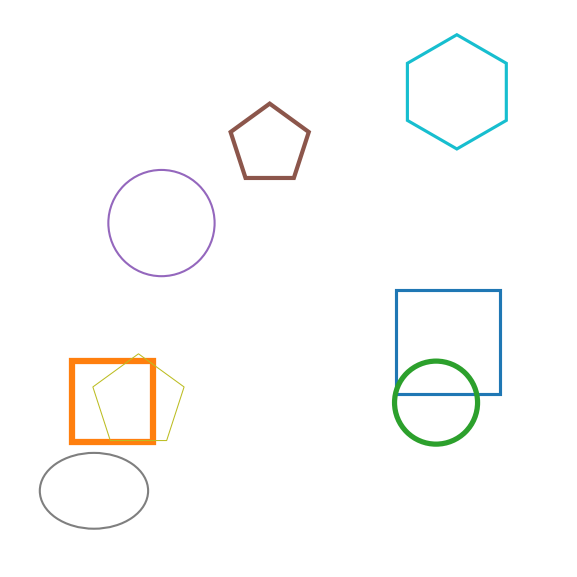[{"shape": "square", "thickness": 1.5, "radius": 0.45, "center": [0.775, 0.407]}, {"shape": "square", "thickness": 3, "radius": 0.35, "center": [0.195, 0.304]}, {"shape": "circle", "thickness": 2.5, "radius": 0.36, "center": [0.755, 0.302]}, {"shape": "circle", "thickness": 1, "radius": 0.46, "center": [0.28, 0.613]}, {"shape": "pentagon", "thickness": 2, "radius": 0.36, "center": [0.467, 0.749]}, {"shape": "oval", "thickness": 1, "radius": 0.47, "center": [0.163, 0.149]}, {"shape": "pentagon", "thickness": 0.5, "radius": 0.42, "center": [0.24, 0.303]}, {"shape": "hexagon", "thickness": 1.5, "radius": 0.49, "center": [0.791, 0.84]}]